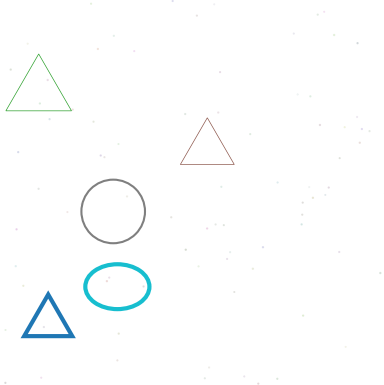[{"shape": "triangle", "thickness": 3, "radius": 0.36, "center": [0.125, 0.163]}, {"shape": "triangle", "thickness": 0.5, "radius": 0.49, "center": [0.101, 0.761]}, {"shape": "triangle", "thickness": 0.5, "radius": 0.4, "center": [0.538, 0.613]}, {"shape": "circle", "thickness": 1.5, "radius": 0.41, "center": [0.294, 0.451]}, {"shape": "oval", "thickness": 3, "radius": 0.42, "center": [0.305, 0.255]}]